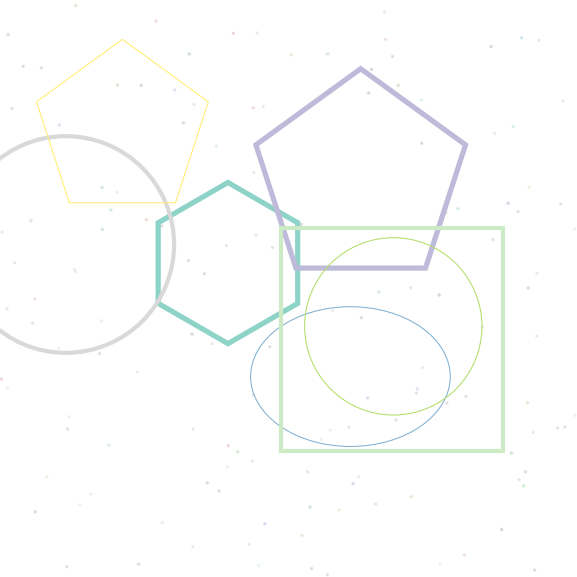[{"shape": "hexagon", "thickness": 2.5, "radius": 0.7, "center": [0.395, 0.544]}, {"shape": "pentagon", "thickness": 2.5, "radius": 0.95, "center": [0.625, 0.689]}, {"shape": "oval", "thickness": 0.5, "radius": 0.86, "center": [0.607, 0.347]}, {"shape": "circle", "thickness": 0.5, "radius": 0.77, "center": [0.681, 0.434]}, {"shape": "circle", "thickness": 2, "radius": 0.94, "center": [0.114, 0.576]}, {"shape": "square", "thickness": 2, "radius": 0.96, "center": [0.679, 0.411]}, {"shape": "pentagon", "thickness": 0.5, "radius": 0.78, "center": [0.212, 0.775]}]